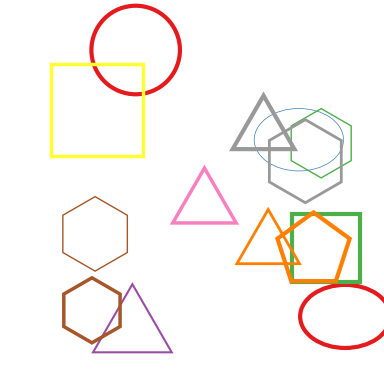[{"shape": "circle", "thickness": 3, "radius": 0.58, "center": [0.352, 0.87]}, {"shape": "oval", "thickness": 3, "radius": 0.59, "center": [0.897, 0.178]}, {"shape": "oval", "thickness": 0.5, "radius": 0.58, "center": [0.776, 0.637]}, {"shape": "square", "thickness": 3, "radius": 0.44, "center": [0.846, 0.355]}, {"shape": "hexagon", "thickness": 1, "radius": 0.45, "center": [0.834, 0.628]}, {"shape": "triangle", "thickness": 1.5, "radius": 0.59, "center": [0.344, 0.144]}, {"shape": "triangle", "thickness": 2, "radius": 0.47, "center": [0.697, 0.362]}, {"shape": "pentagon", "thickness": 3, "radius": 0.49, "center": [0.814, 0.35]}, {"shape": "square", "thickness": 2.5, "radius": 0.6, "center": [0.251, 0.714]}, {"shape": "hexagon", "thickness": 2.5, "radius": 0.42, "center": [0.239, 0.194]}, {"shape": "hexagon", "thickness": 1, "radius": 0.48, "center": [0.247, 0.392]}, {"shape": "triangle", "thickness": 2.5, "radius": 0.48, "center": [0.531, 0.468]}, {"shape": "hexagon", "thickness": 2, "radius": 0.54, "center": [0.793, 0.581]}, {"shape": "triangle", "thickness": 3, "radius": 0.46, "center": [0.684, 0.659]}]